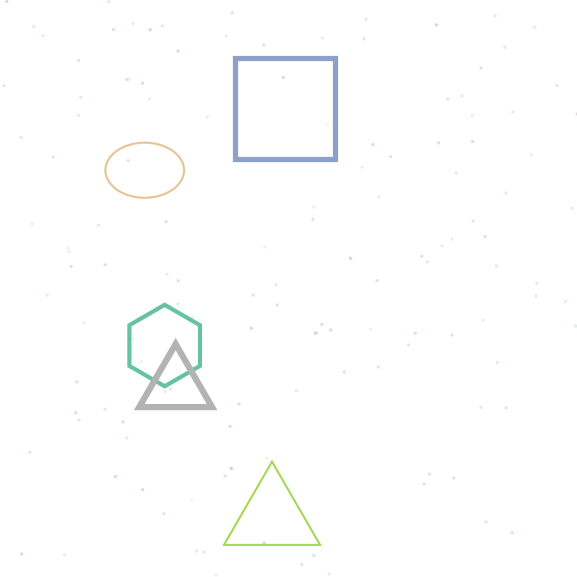[{"shape": "hexagon", "thickness": 2, "radius": 0.35, "center": [0.285, 0.401]}, {"shape": "square", "thickness": 2.5, "radius": 0.44, "center": [0.493, 0.811]}, {"shape": "triangle", "thickness": 1, "radius": 0.48, "center": [0.471, 0.104]}, {"shape": "oval", "thickness": 1, "radius": 0.34, "center": [0.251, 0.704]}, {"shape": "triangle", "thickness": 3, "radius": 0.36, "center": [0.304, 0.331]}]